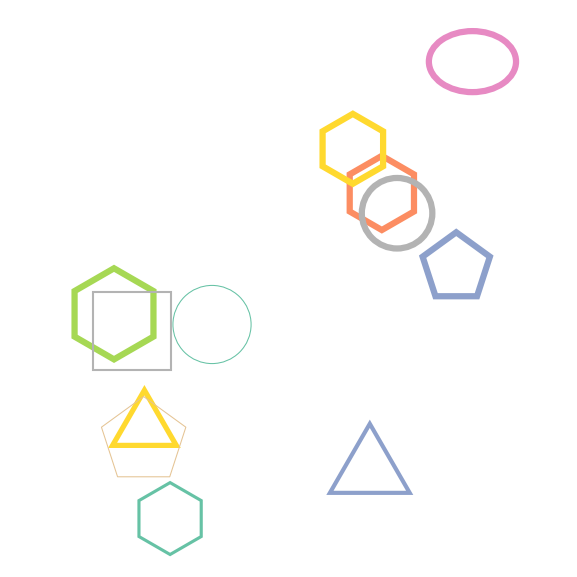[{"shape": "hexagon", "thickness": 1.5, "radius": 0.31, "center": [0.295, 0.101]}, {"shape": "circle", "thickness": 0.5, "radius": 0.34, "center": [0.367, 0.437]}, {"shape": "hexagon", "thickness": 3, "radius": 0.32, "center": [0.661, 0.665]}, {"shape": "triangle", "thickness": 2, "radius": 0.4, "center": [0.64, 0.186]}, {"shape": "pentagon", "thickness": 3, "radius": 0.31, "center": [0.79, 0.536]}, {"shape": "oval", "thickness": 3, "radius": 0.38, "center": [0.818, 0.892]}, {"shape": "hexagon", "thickness": 3, "radius": 0.39, "center": [0.197, 0.456]}, {"shape": "hexagon", "thickness": 3, "radius": 0.3, "center": [0.611, 0.741]}, {"shape": "triangle", "thickness": 2.5, "radius": 0.32, "center": [0.25, 0.26]}, {"shape": "pentagon", "thickness": 0.5, "radius": 0.38, "center": [0.249, 0.236]}, {"shape": "square", "thickness": 1, "radius": 0.34, "center": [0.228, 0.426]}, {"shape": "circle", "thickness": 3, "radius": 0.31, "center": [0.688, 0.63]}]